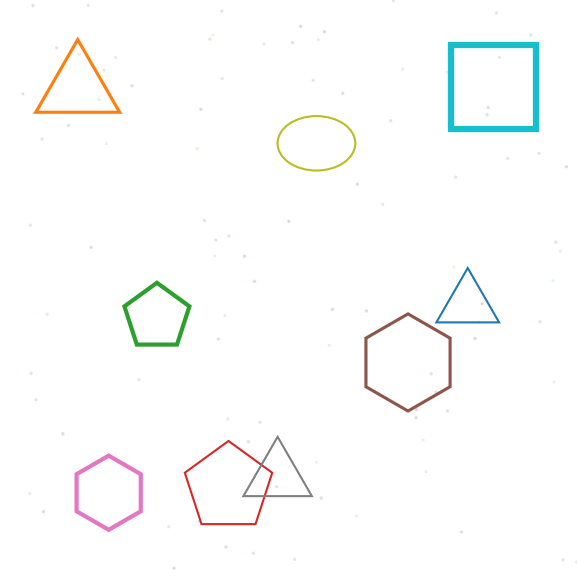[{"shape": "triangle", "thickness": 1, "radius": 0.31, "center": [0.81, 0.472]}, {"shape": "triangle", "thickness": 1.5, "radius": 0.42, "center": [0.135, 0.847]}, {"shape": "pentagon", "thickness": 2, "radius": 0.3, "center": [0.272, 0.45]}, {"shape": "pentagon", "thickness": 1, "radius": 0.4, "center": [0.396, 0.156]}, {"shape": "hexagon", "thickness": 1.5, "radius": 0.42, "center": [0.707, 0.371]}, {"shape": "hexagon", "thickness": 2, "radius": 0.32, "center": [0.188, 0.146]}, {"shape": "triangle", "thickness": 1, "radius": 0.34, "center": [0.481, 0.174]}, {"shape": "oval", "thickness": 1, "radius": 0.34, "center": [0.548, 0.751]}, {"shape": "square", "thickness": 3, "radius": 0.37, "center": [0.854, 0.848]}]